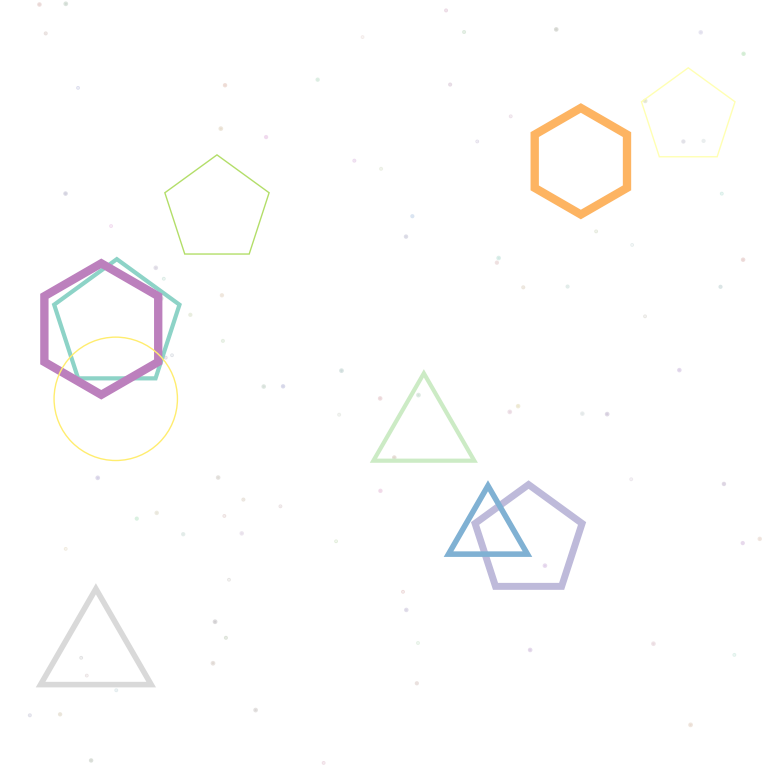[{"shape": "pentagon", "thickness": 1.5, "radius": 0.43, "center": [0.152, 0.578]}, {"shape": "pentagon", "thickness": 0.5, "radius": 0.32, "center": [0.894, 0.848]}, {"shape": "pentagon", "thickness": 2.5, "radius": 0.37, "center": [0.686, 0.298]}, {"shape": "triangle", "thickness": 2, "radius": 0.3, "center": [0.634, 0.31]}, {"shape": "hexagon", "thickness": 3, "radius": 0.35, "center": [0.754, 0.791]}, {"shape": "pentagon", "thickness": 0.5, "radius": 0.36, "center": [0.282, 0.728]}, {"shape": "triangle", "thickness": 2, "radius": 0.41, "center": [0.125, 0.152]}, {"shape": "hexagon", "thickness": 3, "radius": 0.43, "center": [0.132, 0.573]}, {"shape": "triangle", "thickness": 1.5, "radius": 0.38, "center": [0.55, 0.44]}, {"shape": "circle", "thickness": 0.5, "radius": 0.4, "center": [0.15, 0.482]}]